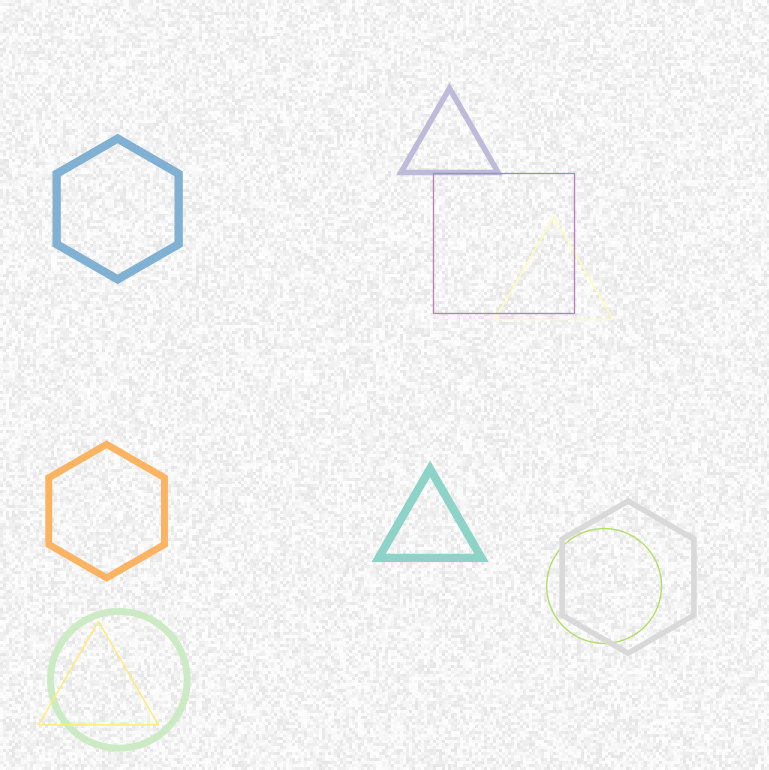[{"shape": "triangle", "thickness": 3, "radius": 0.39, "center": [0.559, 0.314]}, {"shape": "triangle", "thickness": 0.5, "radius": 0.44, "center": [0.719, 0.629]}, {"shape": "triangle", "thickness": 2, "radius": 0.36, "center": [0.584, 0.812]}, {"shape": "hexagon", "thickness": 3, "radius": 0.46, "center": [0.153, 0.729]}, {"shape": "hexagon", "thickness": 2.5, "radius": 0.43, "center": [0.138, 0.336]}, {"shape": "circle", "thickness": 0.5, "radius": 0.37, "center": [0.785, 0.239]}, {"shape": "hexagon", "thickness": 2, "radius": 0.49, "center": [0.816, 0.25]}, {"shape": "square", "thickness": 0.5, "radius": 0.46, "center": [0.654, 0.685]}, {"shape": "circle", "thickness": 2.5, "radius": 0.44, "center": [0.154, 0.117]}, {"shape": "triangle", "thickness": 0.5, "radius": 0.45, "center": [0.128, 0.103]}]